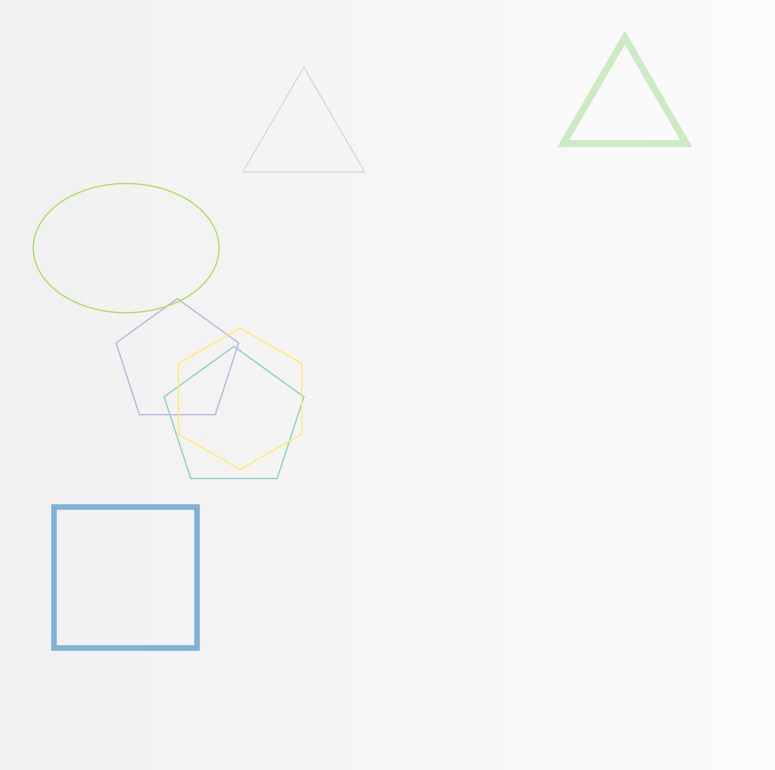[{"shape": "pentagon", "thickness": 0.5, "radius": 0.47, "center": [0.302, 0.455]}, {"shape": "pentagon", "thickness": 0.5, "radius": 0.42, "center": [0.229, 0.529]}, {"shape": "square", "thickness": 2, "radius": 0.46, "center": [0.162, 0.25]}, {"shape": "oval", "thickness": 0.5, "radius": 0.6, "center": [0.163, 0.678]}, {"shape": "triangle", "thickness": 0.5, "radius": 0.45, "center": [0.392, 0.822]}, {"shape": "triangle", "thickness": 2.5, "radius": 0.46, "center": [0.806, 0.859]}, {"shape": "hexagon", "thickness": 0.5, "radius": 0.46, "center": [0.31, 0.482]}]